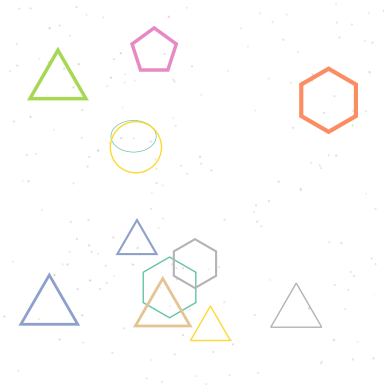[{"shape": "hexagon", "thickness": 1, "radius": 0.39, "center": [0.44, 0.253]}, {"shape": "oval", "thickness": 0.5, "radius": 0.29, "center": [0.347, 0.646]}, {"shape": "hexagon", "thickness": 3, "radius": 0.41, "center": [0.853, 0.74]}, {"shape": "triangle", "thickness": 1.5, "radius": 0.29, "center": [0.356, 0.369]}, {"shape": "triangle", "thickness": 2, "radius": 0.43, "center": [0.128, 0.2]}, {"shape": "pentagon", "thickness": 2.5, "radius": 0.3, "center": [0.4, 0.867]}, {"shape": "triangle", "thickness": 2.5, "radius": 0.42, "center": [0.15, 0.786]}, {"shape": "circle", "thickness": 1, "radius": 0.33, "center": [0.353, 0.618]}, {"shape": "triangle", "thickness": 1, "radius": 0.3, "center": [0.547, 0.145]}, {"shape": "triangle", "thickness": 2, "radius": 0.41, "center": [0.423, 0.194]}, {"shape": "hexagon", "thickness": 1.5, "radius": 0.32, "center": [0.506, 0.315]}, {"shape": "triangle", "thickness": 1, "radius": 0.38, "center": [0.769, 0.188]}]